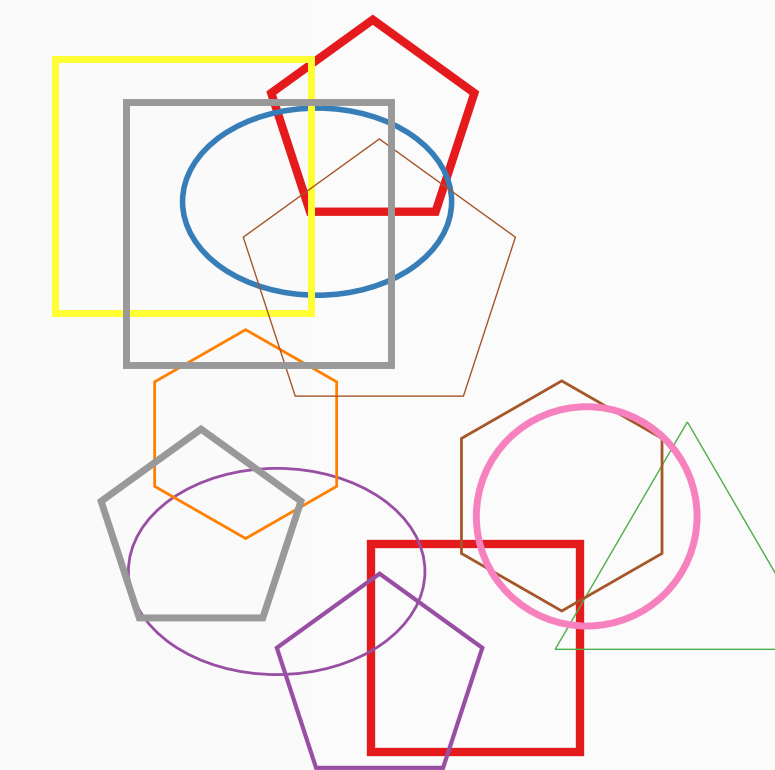[{"shape": "square", "thickness": 3, "radius": 0.67, "center": [0.614, 0.158]}, {"shape": "pentagon", "thickness": 3, "radius": 0.69, "center": [0.481, 0.837]}, {"shape": "oval", "thickness": 2, "radius": 0.87, "center": [0.409, 0.738]}, {"shape": "triangle", "thickness": 0.5, "radius": 0.98, "center": [0.887, 0.255]}, {"shape": "oval", "thickness": 1, "radius": 0.96, "center": [0.357, 0.258]}, {"shape": "pentagon", "thickness": 1.5, "radius": 0.7, "center": [0.49, 0.116]}, {"shape": "hexagon", "thickness": 1, "radius": 0.68, "center": [0.317, 0.436]}, {"shape": "square", "thickness": 2.5, "radius": 0.83, "center": [0.237, 0.758]}, {"shape": "hexagon", "thickness": 1, "radius": 0.75, "center": [0.725, 0.356]}, {"shape": "pentagon", "thickness": 0.5, "radius": 0.92, "center": [0.489, 0.635]}, {"shape": "circle", "thickness": 2.5, "radius": 0.71, "center": [0.757, 0.329]}, {"shape": "square", "thickness": 2.5, "radius": 0.85, "center": [0.333, 0.696]}, {"shape": "pentagon", "thickness": 2.5, "radius": 0.68, "center": [0.259, 0.307]}]